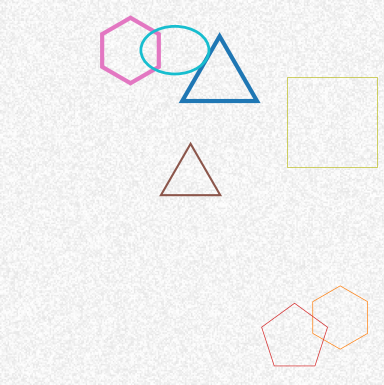[{"shape": "triangle", "thickness": 3, "radius": 0.56, "center": [0.57, 0.794]}, {"shape": "hexagon", "thickness": 0.5, "radius": 0.41, "center": [0.884, 0.175]}, {"shape": "pentagon", "thickness": 0.5, "radius": 0.45, "center": [0.765, 0.122]}, {"shape": "triangle", "thickness": 1.5, "radius": 0.44, "center": [0.495, 0.538]}, {"shape": "hexagon", "thickness": 3, "radius": 0.42, "center": [0.339, 0.869]}, {"shape": "square", "thickness": 0.5, "radius": 0.58, "center": [0.861, 0.682]}, {"shape": "oval", "thickness": 2, "radius": 0.44, "center": [0.454, 0.87]}]